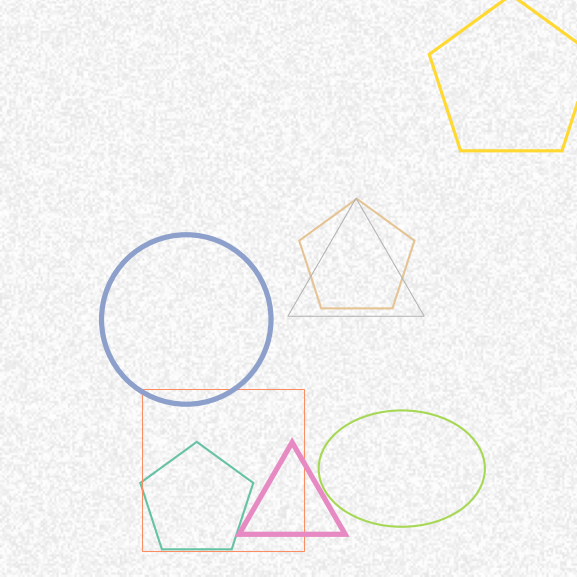[{"shape": "pentagon", "thickness": 1, "radius": 0.51, "center": [0.341, 0.131]}, {"shape": "square", "thickness": 0.5, "radius": 0.7, "center": [0.386, 0.186]}, {"shape": "circle", "thickness": 2.5, "radius": 0.73, "center": [0.323, 0.446]}, {"shape": "triangle", "thickness": 2.5, "radius": 0.53, "center": [0.506, 0.127]}, {"shape": "oval", "thickness": 1, "radius": 0.72, "center": [0.696, 0.188]}, {"shape": "pentagon", "thickness": 1.5, "radius": 0.75, "center": [0.885, 0.859]}, {"shape": "pentagon", "thickness": 1, "radius": 0.52, "center": [0.618, 0.55]}, {"shape": "triangle", "thickness": 0.5, "radius": 0.68, "center": [0.617, 0.52]}]